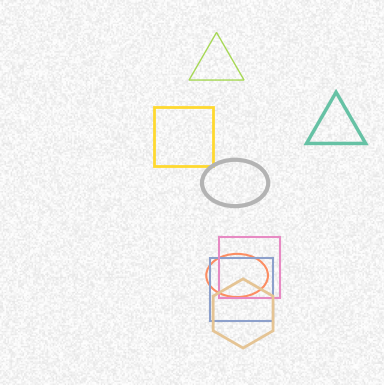[{"shape": "triangle", "thickness": 2.5, "radius": 0.44, "center": [0.873, 0.672]}, {"shape": "oval", "thickness": 1.5, "radius": 0.4, "center": [0.616, 0.285]}, {"shape": "square", "thickness": 1.5, "radius": 0.41, "center": [0.627, 0.248]}, {"shape": "square", "thickness": 1.5, "radius": 0.4, "center": [0.648, 0.306]}, {"shape": "triangle", "thickness": 1, "radius": 0.41, "center": [0.562, 0.833]}, {"shape": "square", "thickness": 2, "radius": 0.38, "center": [0.475, 0.646]}, {"shape": "hexagon", "thickness": 2, "radius": 0.45, "center": [0.631, 0.186]}, {"shape": "oval", "thickness": 3, "radius": 0.43, "center": [0.611, 0.525]}]